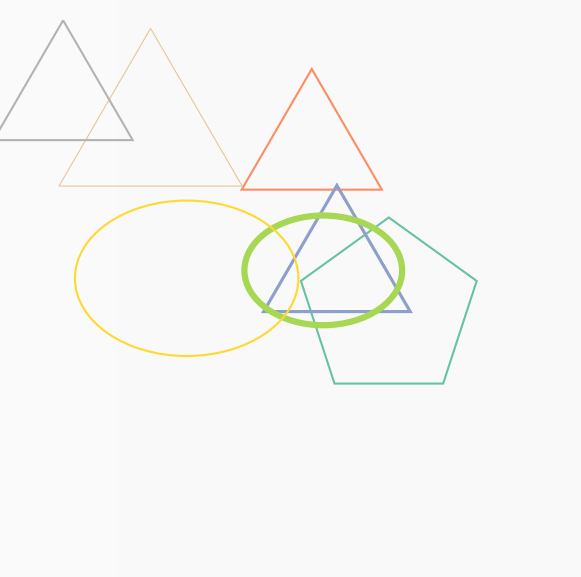[{"shape": "pentagon", "thickness": 1, "radius": 0.79, "center": [0.669, 0.464]}, {"shape": "triangle", "thickness": 1, "radius": 0.7, "center": [0.536, 0.74]}, {"shape": "triangle", "thickness": 1.5, "radius": 0.73, "center": [0.58, 0.532]}, {"shape": "oval", "thickness": 3, "radius": 0.68, "center": [0.556, 0.531]}, {"shape": "oval", "thickness": 1, "radius": 0.96, "center": [0.321, 0.517]}, {"shape": "triangle", "thickness": 0.5, "radius": 0.91, "center": [0.259, 0.768]}, {"shape": "triangle", "thickness": 1, "radius": 0.69, "center": [0.109, 0.826]}]